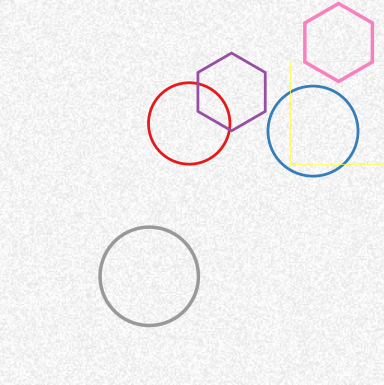[{"shape": "circle", "thickness": 2, "radius": 0.53, "center": [0.491, 0.679]}, {"shape": "circle", "thickness": 2, "radius": 0.58, "center": [0.813, 0.659]}, {"shape": "hexagon", "thickness": 2, "radius": 0.5, "center": [0.602, 0.761]}, {"shape": "square", "thickness": 0.5, "radius": 0.67, "center": [0.887, 0.707]}, {"shape": "hexagon", "thickness": 2.5, "radius": 0.51, "center": [0.88, 0.89]}, {"shape": "circle", "thickness": 2.5, "radius": 0.64, "center": [0.388, 0.282]}]